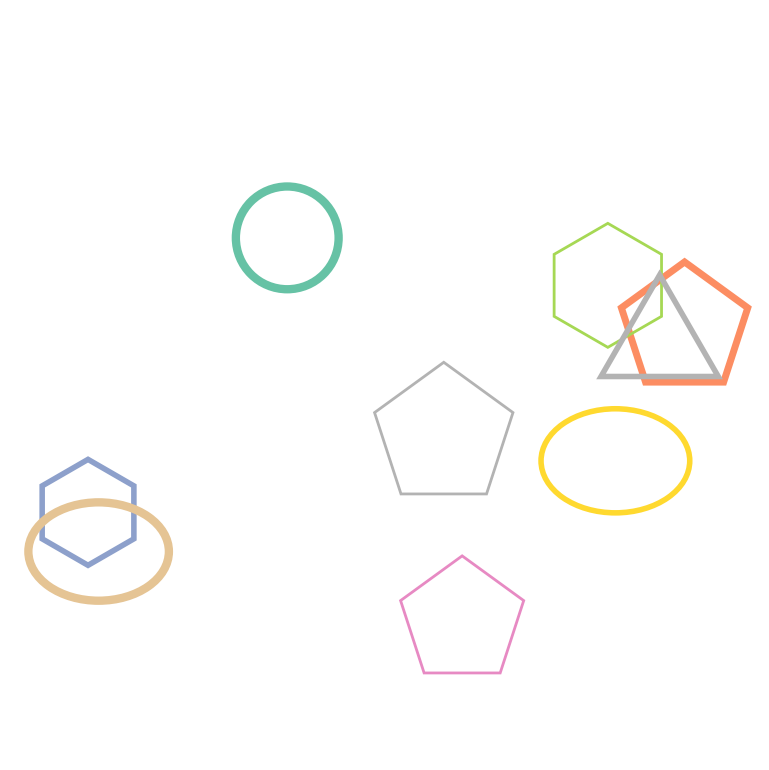[{"shape": "circle", "thickness": 3, "radius": 0.33, "center": [0.373, 0.691]}, {"shape": "pentagon", "thickness": 2.5, "radius": 0.43, "center": [0.889, 0.574]}, {"shape": "hexagon", "thickness": 2, "radius": 0.34, "center": [0.114, 0.335]}, {"shape": "pentagon", "thickness": 1, "radius": 0.42, "center": [0.6, 0.194]}, {"shape": "hexagon", "thickness": 1, "radius": 0.4, "center": [0.789, 0.629]}, {"shape": "oval", "thickness": 2, "radius": 0.48, "center": [0.799, 0.402]}, {"shape": "oval", "thickness": 3, "radius": 0.46, "center": [0.128, 0.284]}, {"shape": "triangle", "thickness": 2, "radius": 0.44, "center": [0.857, 0.555]}, {"shape": "pentagon", "thickness": 1, "radius": 0.47, "center": [0.576, 0.435]}]